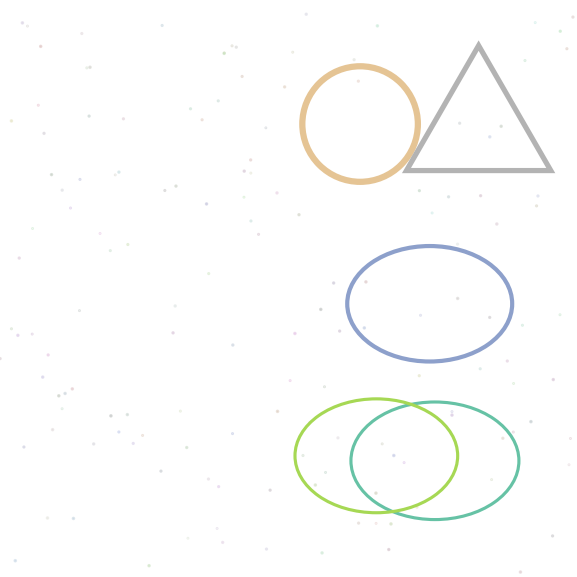[{"shape": "oval", "thickness": 1.5, "radius": 0.73, "center": [0.753, 0.201]}, {"shape": "oval", "thickness": 2, "radius": 0.71, "center": [0.744, 0.473]}, {"shape": "oval", "thickness": 1.5, "radius": 0.7, "center": [0.652, 0.21]}, {"shape": "circle", "thickness": 3, "radius": 0.5, "center": [0.624, 0.784]}, {"shape": "triangle", "thickness": 2.5, "radius": 0.72, "center": [0.829, 0.776]}]